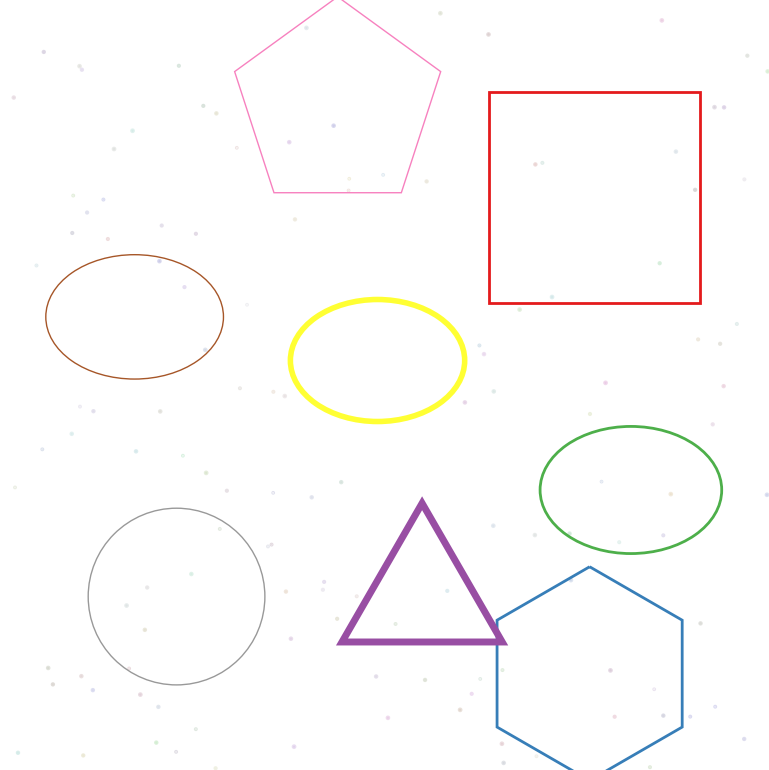[{"shape": "square", "thickness": 1, "radius": 0.69, "center": [0.772, 0.743]}, {"shape": "hexagon", "thickness": 1, "radius": 0.69, "center": [0.766, 0.125]}, {"shape": "oval", "thickness": 1, "radius": 0.59, "center": [0.819, 0.364]}, {"shape": "triangle", "thickness": 2.5, "radius": 0.6, "center": [0.548, 0.226]}, {"shape": "oval", "thickness": 2, "radius": 0.57, "center": [0.49, 0.532]}, {"shape": "oval", "thickness": 0.5, "radius": 0.58, "center": [0.175, 0.588]}, {"shape": "pentagon", "thickness": 0.5, "radius": 0.7, "center": [0.439, 0.864]}, {"shape": "circle", "thickness": 0.5, "radius": 0.57, "center": [0.229, 0.225]}]